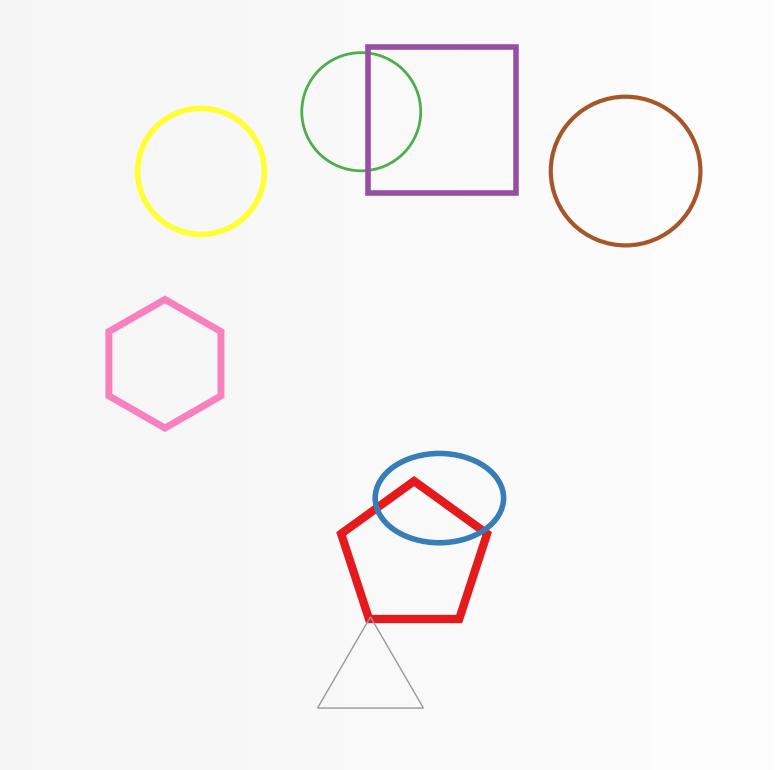[{"shape": "pentagon", "thickness": 3, "radius": 0.49, "center": [0.534, 0.276]}, {"shape": "oval", "thickness": 2, "radius": 0.41, "center": [0.567, 0.353]}, {"shape": "circle", "thickness": 1, "radius": 0.38, "center": [0.466, 0.855]}, {"shape": "square", "thickness": 2, "radius": 0.48, "center": [0.571, 0.844]}, {"shape": "circle", "thickness": 2, "radius": 0.41, "center": [0.259, 0.777]}, {"shape": "circle", "thickness": 1.5, "radius": 0.48, "center": [0.807, 0.778]}, {"shape": "hexagon", "thickness": 2.5, "radius": 0.42, "center": [0.213, 0.528]}, {"shape": "triangle", "thickness": 0.5, "radius": 0.39, "center": [0.478, 0.12]}]